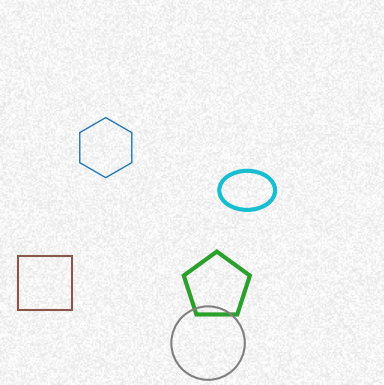[{"shape": "hexagon", "thickness": 1, "radius": 0.39, "center": [0.275, 0.617]}, {"shape": "pentagon", "thickness": 3, "radius": 0.45, "center": [0.563, 0.256]}, {"shape": "square", "thickness": 1.5, "radius": 0.35, "center": [0.117, 0.265]}, {"shape": "circle", "thickness": 1.5, "radius": 0.48, "center": [0.54, 0.109]}, {"shape": "oval", "thickness": 3, "radius": 0.36, "center": [0.642, 0.506]}]